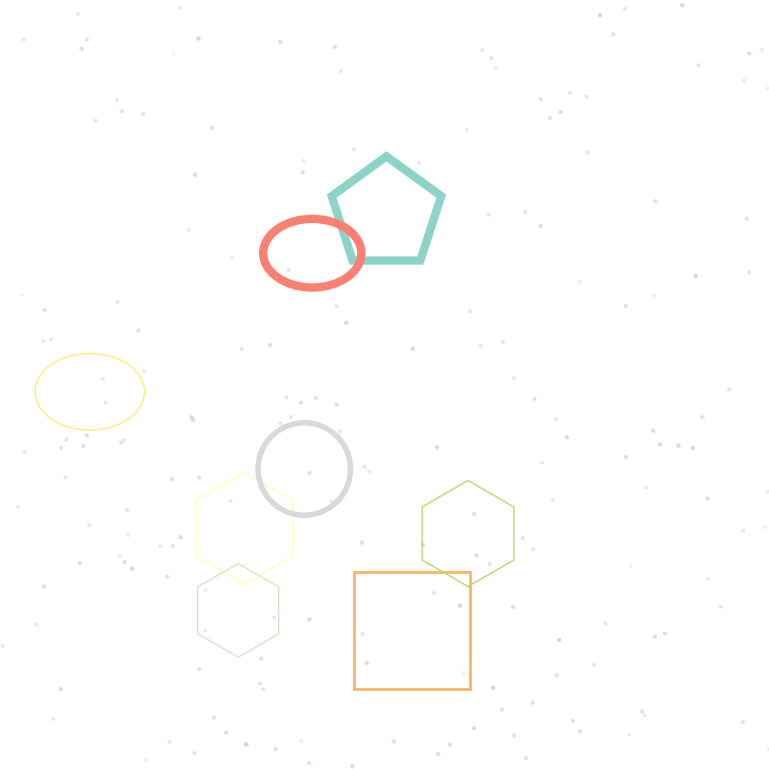[{"shape": "pentagon", "thickness": 3, "radius": 0.37, "center": [0.502, 0.722]}, {"shape": "hexagon", "thickness": 0.5, "radius": 0.36, "center": [0.317, 0.314]}, {"shape": "oval", "thickness": 3, "radius": 0.32, "center": [0.406, 0.671]}, {"shape": "square", "thickness": 1, "radius": 0.38, "center": [0.535, 0.181]}, {"shape": "hexagon", "thickness": 0.5, "radius": 0.34, "center": [0.608, 0.307]}, {"shape": "circle", "thickness": 2, "radius": 0.3, "center": [0.395, 0.391]}, {"shape": "hexagon", "thickness": 0.5, "radius": 0.3, "center": [0.309, 0.207]}, {"shape": "oval", "thickness": 0.5, "radius": 0.36, "center": [0.117, 0.491]}]